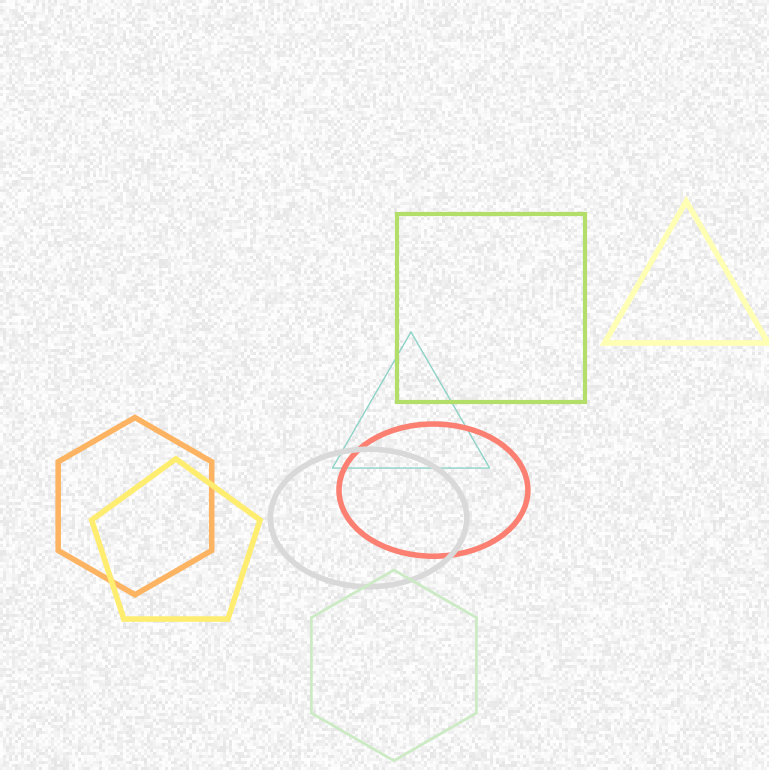[{"shape": "triangle", "thickness": 0.5, "radius": 0.59, "center": [0.534, 0.451]}, {"shape": "triangle", "thickness": 2, "radius": 0.61, "center": [0.891, 0.616]}, {"shape": "oval", "thickness": 2, "radius": 0.61, "center": [0.563, 0.363]}, {"shape": "hexagon", "thickness": 2, "radius": 0.58, "center": [0.175, 0.343]}, {"shape": "square", "thickness": 1.5, "radius": 0.61, "center": [0.638, 0.6]}, {"shape": "oval", "thickness": 2, "radius": 0.64, "center": [0.479, 0.327]}, {"shape": "hexagon", "thickness": 1, "radius": 0.62, "center": [0.512, 0.136]}, {"shape": "pentagon", "thickness": 2, "radius": 0.57, "center": [0.228, 0.289]}]